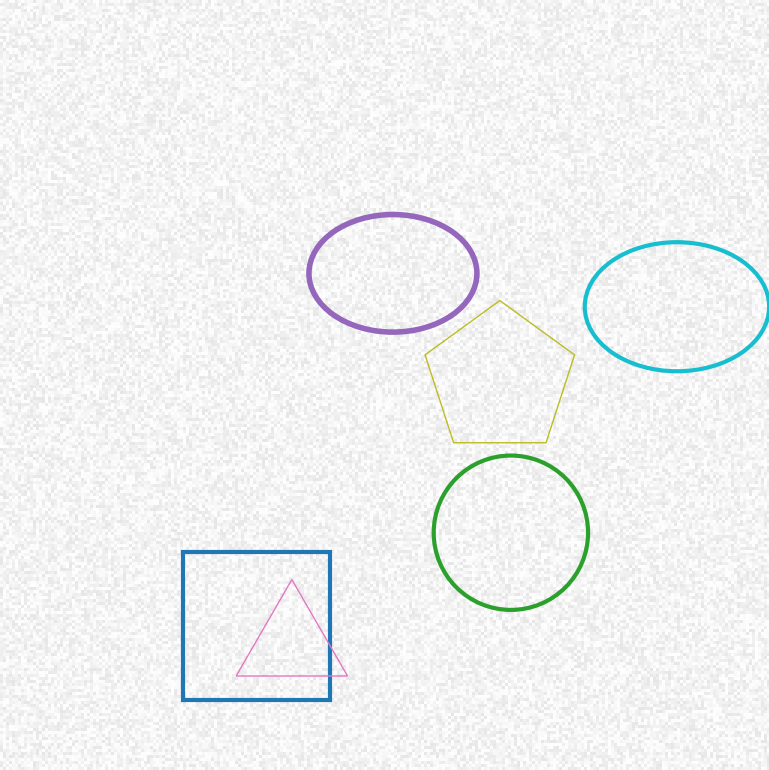[{"shape": "square", "thickness": 1.5, "radius": 0.48, "center": [0.334, 0.187]}, {"shape": "circle", "thickness": 1.5, "radius": 0.5, "center": [0.663, 0.308]}, {"shape": "oval", "thickness": 2, "radius": 0.55, "center": [0.51, 0.645]}, {"shape": "triangle", "thickness": 0.5, "radius": 0.42, "center": [0.379, 0.164]}, {"shape": "pentagon", "thickness": 0.5, "radius": 0.51, "center": [0.649, 0.508]}, {"shape": "oval", "thickness": 1.5, "radius": 0.6, "center": [0.879, 0.602]}]